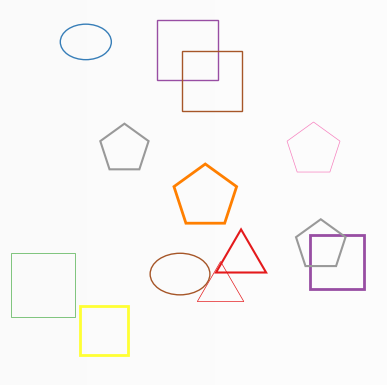[{"shape": "triangle", "thickness": 1.5, "radius": 0.37, "center": [0.622, 0.33]}, {"shape": "triangle", "thickness": 0.5, "radius": 0.35, "center": [0.569, 0.251]}, {"shape": "oval", "thickness": 1, "radius": 0.33, "center": [0.221, 0.891]}, {"shape": "square", "thickness": 0.5, "radius": 0.42, "center": [0.112, 0.261]}, {"shape": "square", "thickness": 1, "radius": 0.39, "center": [0.484, 0.871]}, {"shape": "square", "thickness": 2, "radius": 0.35, "center": [0.869, 0.32]}, {"shape": "pentagon", "thickness": 2, "radius": 0.42, "center": [0.53, 0.489]}, {"shape": "square", "thickness": 2, "radius": 0.31, "center": [0.268, 0.142]}, {"shape": "oval", "thickness": 1, "radius": 0.39, "center": [0.465, 0.288]}, {"shape": "square", "thickness": 1, "radius": 0.39, "center": [0.547, 0.789]}, {"shape": "pentagon", "thickness": 0.5, "radius": 0.36, "center": [0.809, 0.611]}, {"shape": "pentagon", "thickness": 1.5, "radius": 0.33, "center": [0.321, 0.613]}, {"shape": "pentagon", "thickness": 1.5, "radius": 0.34, "center": [0.828, 0.363]}]